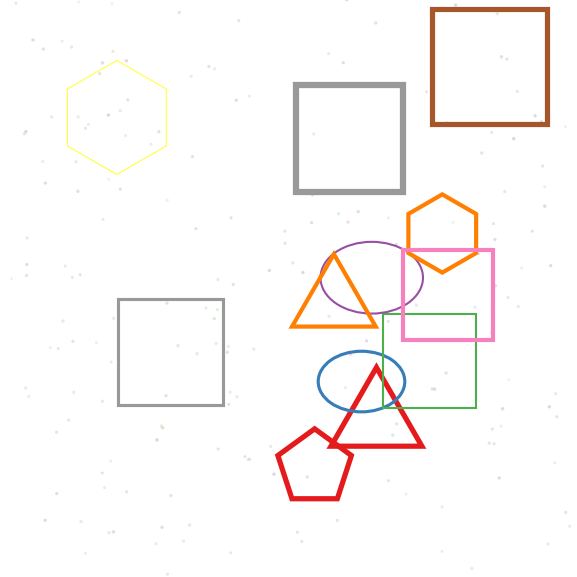[{"shape": "triangle", "thickness": 2.5, "radius": 0.45, "center": [0.652, 0.272]}, {"shape": "pentagon", "thickness": 2.5, "radius": 0.33, "center": [0.545, 0.19]}, {"shape": "oval", "thickness": 1.5, "radius": 0.37, "center": [0.626, 0.338]}, {"shape": "square", "thickness": 1, "radius": 0.4, "center": [0.744, 0.374]}, {"shape": "oval", "thickness": 1, "radius": 0.44, "center": [0.644, 0.518]}, {"shape": "hexagon", "thickness": 2, "radius": 0.34, "center": [0.766, 0.595]}, {"shape": "triangle", "thickness": 2, "radius": 0.42, "center": [0.578, 0.475]}, {"shape": "hexagon", "thickness": 0.5, "radius": 0.49, "center": [0.202, 0.796]}, {"shape": "square", "thickness": 2.5, "radius": 0.5, "center": [0.847, 0.884]}, {"shape": "square", "thickness": 2, "radius": 0.39, "center": [0.776, 0.489]}, {"shape": "square", "thickness": 1.5, "radius": 0.46, "center": [0.295, 0.39]}, {"shape": "square", "thickness": 3, "radius": 0.46, "center": [0.605, 0.76]}]